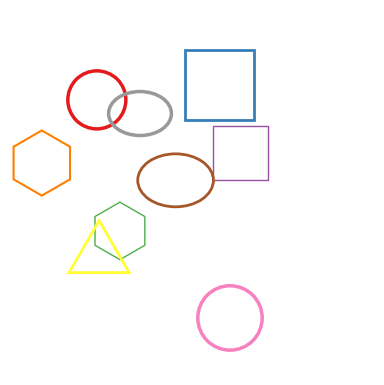[{"shape": "circle", "thickness": 2.5, "radius": 0.38, "center": [0.252, 0.741]}, {"shape": "square", "thickness": 2, "radius": 0.45, "center": [0.57, 0.779]}, {"shape": "hexagon", "thickness": 1, "radius": 0.37, "center": [0.311, 0.4]}, {"shape": "square", "thickness": 1, "radius": 0.35, "center": [0.625, 0.603]}, {"shape": "hexagon", "thickness": 1.5, "radius": 0.42, "center": [0.109, 0.577]}, {"shape": "triangle", "thickness": 2, "radius": 0.45, "center": [0.258, 0.337]}, {"shape": "oval", "thickness": 2, "radius": 0.49, "center": [0.456, 0.532]}, {"shape": "circle", "thickness": 2.5, "radius": 0.42, "center": [0.597, 0.174]}, {"shape": "oval", "thickness": 2.5, "radius": 0.41, "center": [0.364, 0.705]}]